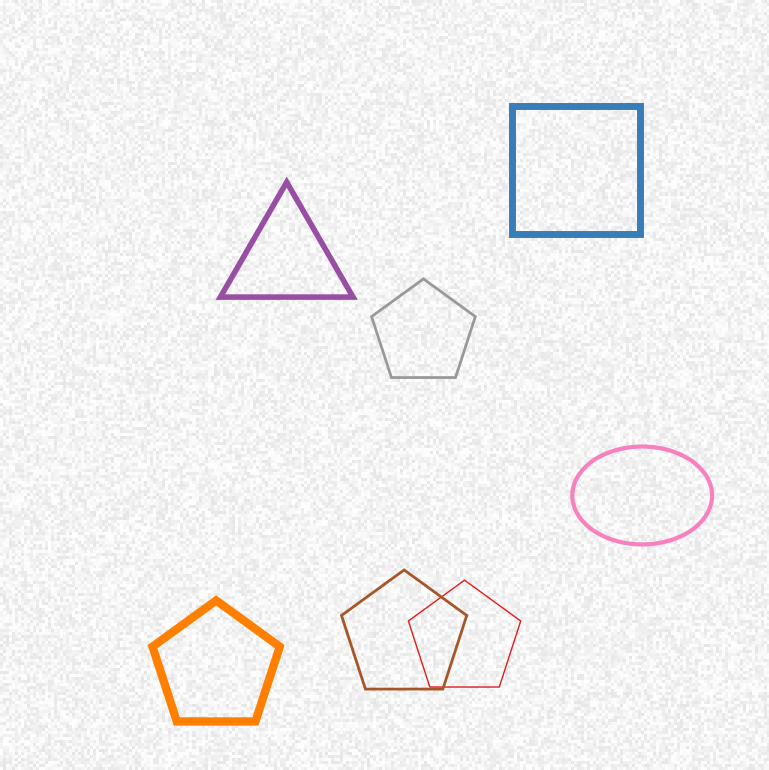[{"shape": "pentagon", "thickness": 0.5, "radius": 0.38, "center": [0.603, 0.17]}, {"shape": "square", "thickness": 2.5, "radius": 0.41, "center": [0.748, 0.779]}, {"shape": "triangle", "thickness": 2, "radius": 0.5, "center": [0.372, 0.664]}, {"shape": "pentagon", "thickness": 3, "radius": 0.43, "center": [0.281, 0.133]}, {"shape": "pentagon", "thickness": 1, "radius": 0.43, "center": [0.525, 0.174]}, {"shape": "oval", "thickness": 1.5, "radius": 0.45, "center": [0.834, 0.357]}, {"shape": "pentagon", "thickness": 1, "radius": 0.35, "center": [0.55, 0.567]}]